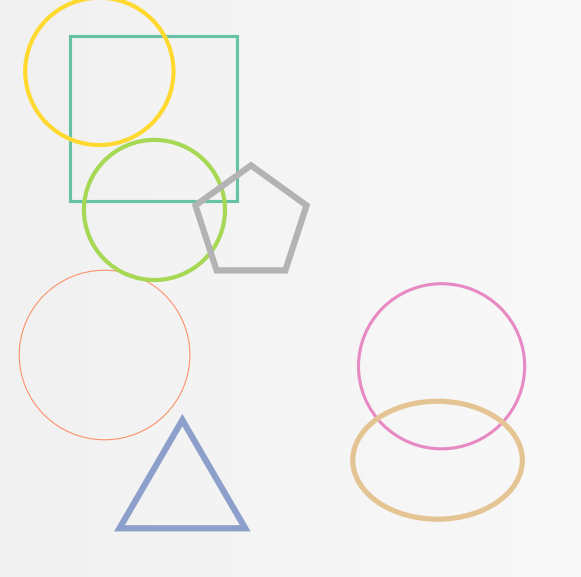[{"shape": "square", "thickness": 1.5, "radius": 0.72, "center": [0.264, 0.794]}, {"shape": "circle", "thickness": 0.5, "radius": 0.73, "center": [0.18, 0.384]}, {"shape": "triangle", "thickness": 3, "radius": 0.62, "center": [0.314, 0.147]}, {"shape": "circle", "thickness": 1.5, "radius": 0.71, "center": [0.76, 0.365]}, {"shape": "circle", "thickness": 2, "radius": 0.61, "center": [0.266, 0.636]}, {"shape": "circle", "thickness": 2, "radius": 0.64, "center": [0.171, 0.876]}, {"shape": "oval", "thickness": 2.5, "radius": 0.73, "center": [0.753, 0.202]}, {"shape": "pentagon", "thickness": 3, "radius": 0.5, "center": [0.432, 0.612]}]